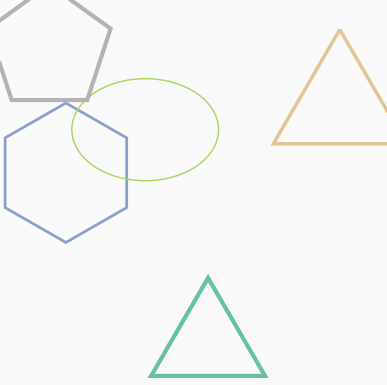[{"shape": "triangle", "thickness": 3, "radius": 0.85, "center": [0.537, 0.108]}, {"shape": "hexagon", "thickness": 2, "radius": 0.91, "center": [0.17, 0.551]}, {"shape": "oval", "thickness": 1, "radius": 0.95, "center": [0.375, 0.663]}, {"shape": "triangle", "thickness": 2.5, "radius": 0.99, "center": [0.877, 0.726]}, {"shape": "pentagon", "thickness": 3, "radius": 0.83, "center": [0.128, 0.874]}]